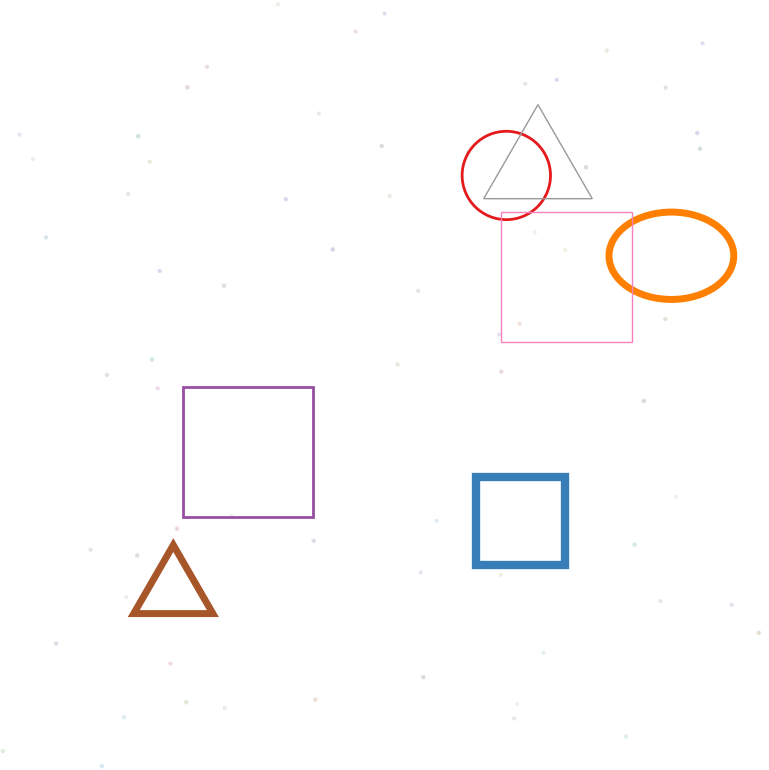[{"shape": "circle", "thickness": 1, "radius": 0.29, "center": [0.658, 0.772]}, {"shape": "square", "thickness": 3, "radius": 0.29, "center": [0.677, 0.323]}, {"shape": "square", "thickness": 1, "radius": 0.42, "center": [0.322, 0.412]}, {"shape": "oval", "thickness": 2.5, "radius": 0.41, "center": [0.872, 0.668]}, {"shape": "triangle", "thickness": 2.5, "radius": 0.3, "center": [0.225, 0.233]}, {"shape": "square", "thickness": 0.5, "radius": 0.42, "center": [0.735, 0.64]}, {"shape": "triangle", "thickness": 0.5, "radius": 0.41, "center": [0.699, 0.783]}]